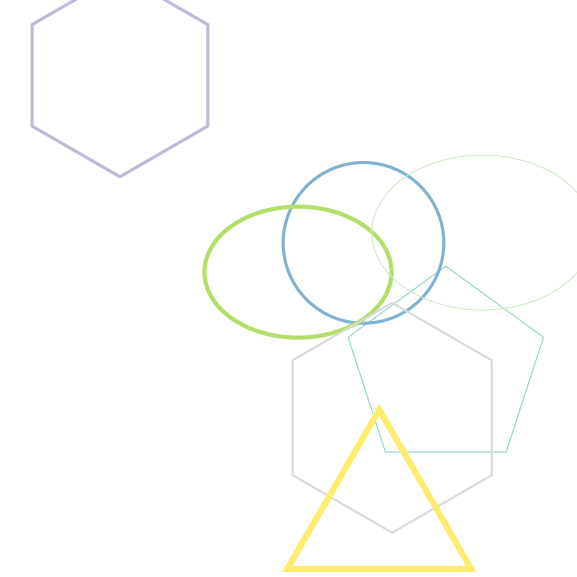[{"shape": "pentagon", "thickness": 0.5, "radius": 0.89, "center": [0.772, 0.36]}, {"shape": "hexagon", "thickness": 1.5, "radius": 0.88, "center": [0.208, 0.869]}, {"shape": "circle", "thickness": 1.5, "radius": 0.7, "center": [0.629, 0.579]}, {"shape": "oval", "thickness": 2, "radius": 0.81, "center": [0.516, 0.528]}, {"shape": "hexagon", "thickness": 1, "radius": 1.0, "center": [0.679, 0.276]}, {"shape": "oval", "thickness": 0.5, "radius": 0.96, "center": [0.835, 0.596]}, {"shape": "triangle", "thickness": 3, "radius": 0.92, "center": [0.657, 0.106]}]